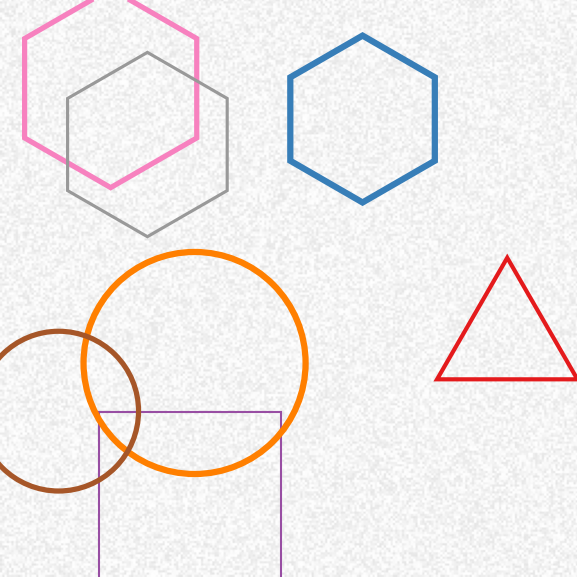[{"shape": "triangle", "thickness": 2, "radius": 0.7, "center": [0.878, 0.412]}, {"shape": "hexagon", "thickness": 3, "radius": 0.72, "center": [0.628, 0.793]}, {"shape": "square", "thickness": 1, "radius": 0.79, "center": [0.329, 0.128]}, {"shape": "circle", "thickness": 3, "radius": 0.96, "center": [0.337, 0.371]}, {"shape": "circle", "thickness": 2.5, "radius": 0.69, "center": [0.102, 0.287]}, {"shape": "hexagon", "thickness": 2.5, "radius": 0.86, "center": [0.192, 0.846]}, {"shape": "hexagon", "thickness": 1.5, "radius": 0.8, "center": [0.255, 0.749]}]